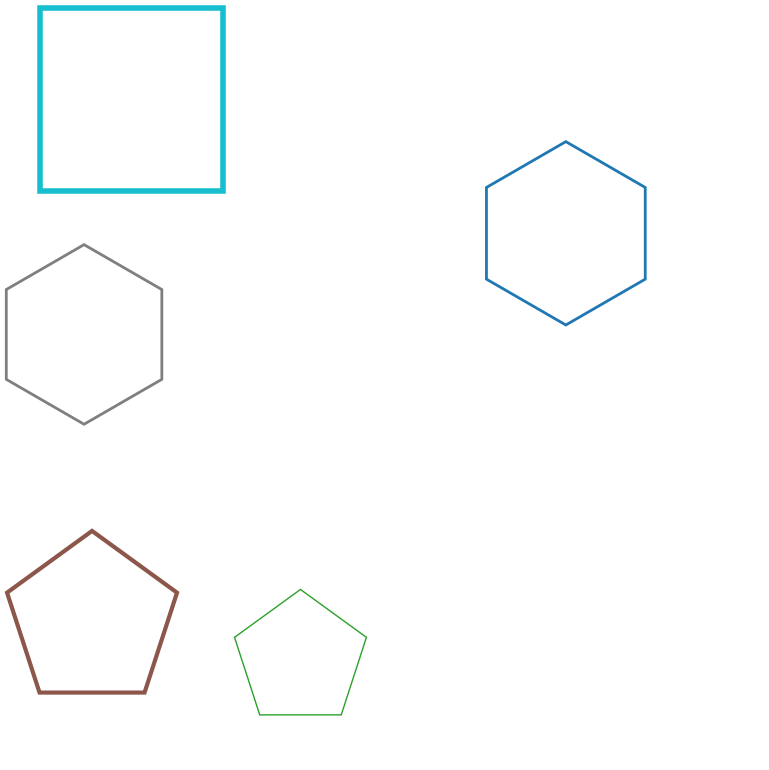[{"shape": "hexagon", "thickness": 1, "radius": 0.6, "center": [0.735, 0.697]}, {"shape": "pentagon", "thickness": 0.5, "radius": 0.45, "center": [0.39, 0.144]}, {"shape": "pentagon", "thickness": 1.5, "radius": 0.58, "center": [0.12, 0.194]}, {"shape": "hexagon", "thickness": 1, "radius": 0.58, "center": [0.109, 0.566]}, {"shape": "square", "thickness": 2, "radius": 0.59, "center": [0.171, 0.871]}]